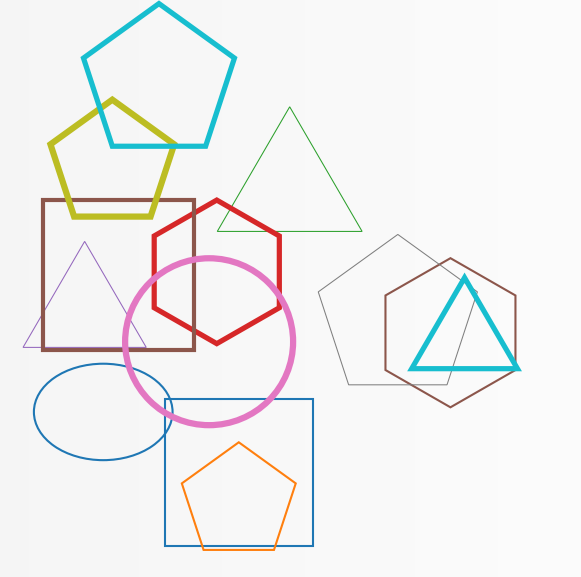[{"shape": "oval", "thickness": 1, "radius": 0.6, "center": [0.178, 0.286]}, {"shape": "square", "thickness": 1, "radius": 0.64, "center": [0.411, 0.181]}, {"shape": "pentagon", "thickness": 1, "radius": 0.52, "center": [0.411, 0.13]}, {"shape": "triangle", "thickness": 0.5, "radius": 0.72, "center": [0.498, 0.67]}, {"shape": "hexagon", "thickness": 2.5, "radius": 0.62, "center": [0.373, 0.528]}, {"shape": "triangle", "thickness": 0.5, "radius": 0.61, "center": [0.146, 0.459]}, {"shape": "square", "thickness": 2, "radius": 0.65, "center": [0.203, 0.524]}, {"shape": "hexagon", "thickness": 1, "radius": 0.65, "center": [0.775, 0.423]}, {"shape": "circle", "thickness": 3, "radius": 0.72, "center": [0.36, 0.407]}, {"shape": "pentagon", "thickness": 0.5, "radius": 0.72, "center": [0.684, 0.449]}, {"shape": "pentagon", "thickness": 3, "radius": 0.56, "center": [0.193, 0.715]}, {"shape": "pentagon", "thickness": 2.5, "radius": 0.68, "center": [0.273, 0.856]}, {"shape": "triangle", "thickness": 2.5, "radius": 0.53, "center": [0.799, 0.413]}]